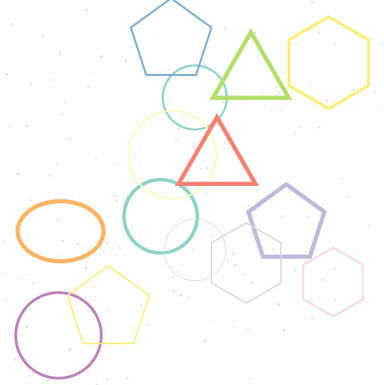[{"shape": "circle", "thickness": 1.5, "radius": 0.42, "center": [0.506, 0.747]}, {"shape": "circle", "thickness": 2.5, "radius": 0.48, "center": [0.417, 0.438]}, {"shape": "circle", "thickness": 1, "radius": 0.57, "center": [0.448, 0.598]}, {"shape": "pentagon", "thickness": 3, "radius": 0.52, "center": [0.744, 0.417]}, {"shape": "triangle", "thickness": 3, "radius": 0.58, "center": [0.564, 0.58]}, {"shape": "pentagon", "thickness": 1.5, "radius": 0.55, "center": [0.445, 0.894]}, {"shape": "oval", "thickness": 3, "radius": 0.56, "center": [0.157, 0.399]}, {"shape": "triangle", "thickness": 3, "radius": 0.57, "center": [0.652, 0.803]}, {"shape": "hexagon", "thickness": 1, "radius": 0.45, "center": [0.865, 0.268]}, {"shape": "hexagon", "thickness": 1, "radius": 0.52, "center": [0.639, 0.317]}, {"shape": "circle", "thickness": 2, "radius": 0.56, "center": [0.152, 0.129]}, {"shape": "circle", "thickness": 0.5, "radius": 0.4, "center": [0.507, 0.351]}, {"shape": "pentagon", "thickness": 1, "radius": 0.56, "center": [0.281, 0.198]}, {"shape": "hexagon", "thickness": 2, "radius": 0.6, "center": [0.854, 0.837]}]